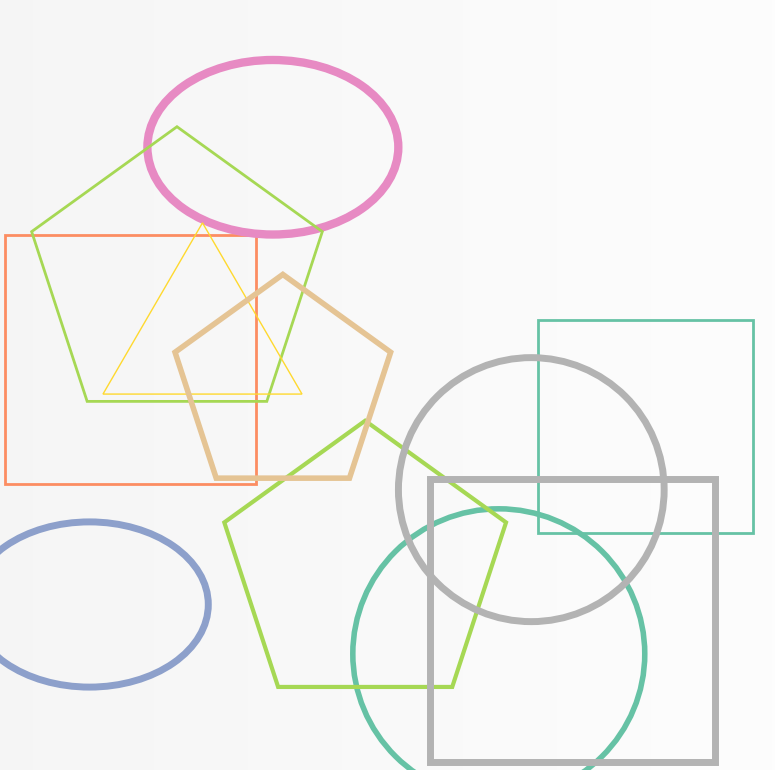[{"shape": "square", "thickness": 1, "radius": 0.69, "center": [0.833, 0.446]}, {"shape": "circle", "thickness": 2, "radius": 0.94, "center": [0.644, 0.151]}, {"shape": "square", "thickness": 1, "radius": 0.81, "center": [0.169, 0.533]}, {"shape": "oval", "thickness": 2.5, "radius": 0.77, "center": [0.116, 0.215]}, {"shape": "oval", "thickness": 3, "radius": 0.81, "center": [0.352, 0.809]}, {"shape": "pentagon", "thickness": 1.5, "radius": 0.96, "center": [0.471, 0.262]}, {"shape": "pentagon", "thickness": 1, "radius": 0.99, "center": [0.228, 0.638]}, {"shape": "triangle", "thickness": 0.5, "radius": 0.74, "center": [0.261, 0.562]}, {"shape": "pentagon", "thickness": 2, "radius": 0.73, "center": [0.365, 0.497]}, {"shape": "circle", "thickness": 2.5, "radius": 0.86, "center": [0.686, 0.364]}, {"shape": "square", "thickness": 2.5, "radius": 0.92, "center": [0.739, 0.195]}]